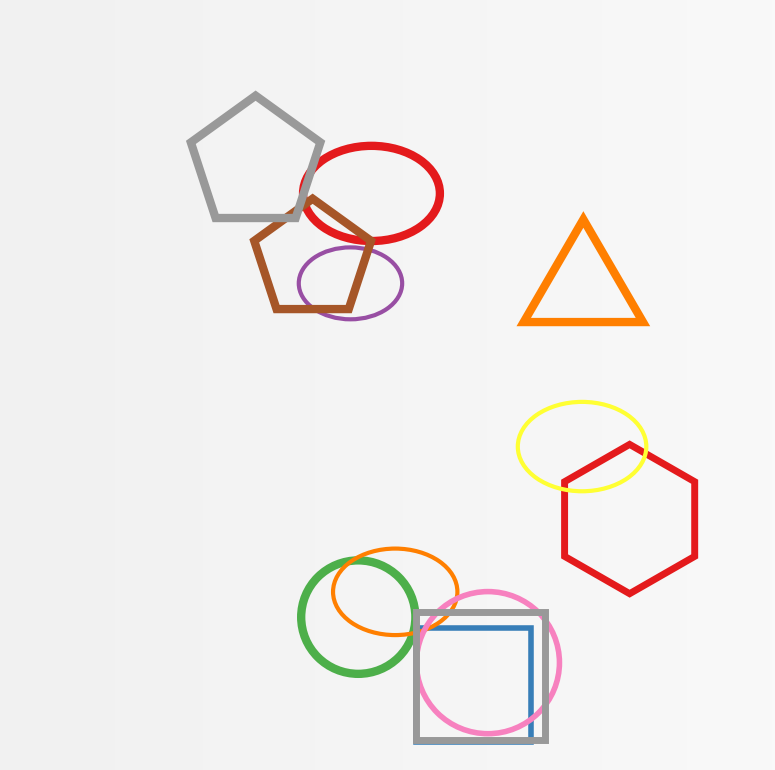[{"shape": "oval", "thickness": 3, "radius": 0.44, "center": [0.479, 0.749]}, {"shape": "hexagon", "thickness": 2.5, "radius": 0.48, "center": [0.812, 0.326]}, {"shape": "square", "thickness": 2, "radius": 0.37, "center": [0.611, 0.111]}, {"shape": "circle", "thickness": 3, "radius": 0.37, "center": [0.462, 0.199]}, {"shape": "oval", "thickness": 1.5, "radius": 0.33, "center": [0.452, 0.632]}, {"shape": "triangle", "thickness": 3, "radius": 0.44, "center": [0.753, 0.626]}, {"shape": "oval", "thickness": 1.5, "radius": 0.4, "center": [0.51, 0.231]}, {"shape": "oval", "thickness": 1.5, "radius": 0.41, "center": [0.751, 0.42]}, {"shape": "pentagon", "thickness": 3, "radius": 0.4, "center": [0.403, 0.663]}, {"shape": "circle", "thickness": 2, "radius": 0.46, "center": [0.63, 0.139]}, {"shape": "square", "thickness": 2.5, "radius": 0.41, "center": [0.62, 0.122]}, {"shape": "pentagon", "thickness": 3, "radius": 0.44, "center": [0.33, 0.788]}]